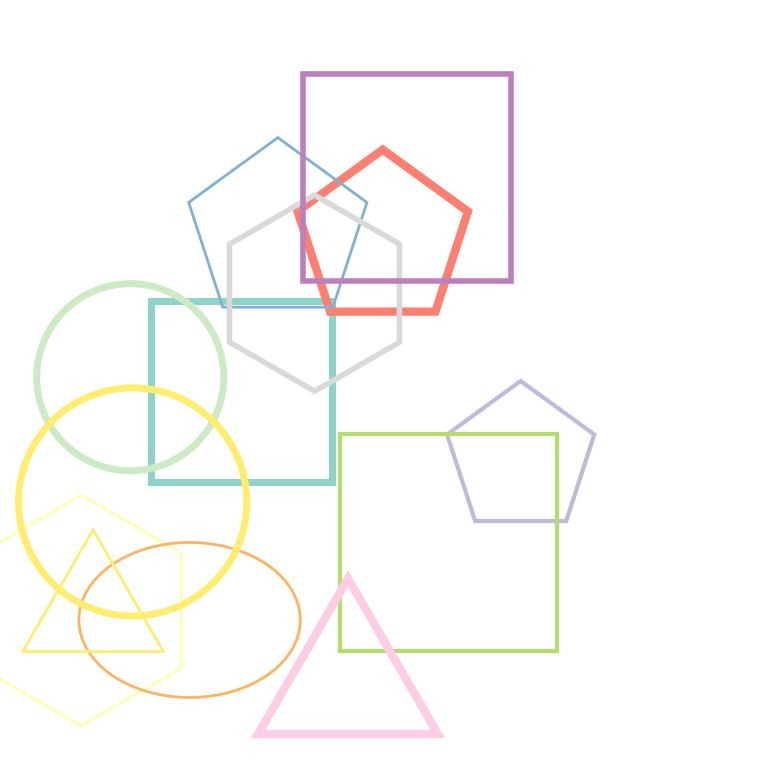[{"shape": "square", "thickness": 2.5, "radius": 0.59, "center": [0.314, 0.492]}, {"shape": "hexagon", "thickness": 1, "radius": 0.75, "center": [0.106, 0.207]}, {"shape": "pentagon", "thickness": 1.5, "radius": 0.5, "center": [0.676, 0.405]}, {"shape": "pentagon", "thickness": 3, "radius": 0.58, "center": [0.497, 0.689]}, {"shape": "pentagon", "thickness": 1, "radius": 0.61, "center": [0.361, 0.7]}, {"shape": "oval", "thickness": 1, "radius": 0.72, "center": [0.246, 0.195]}, {"shape": "square", "thickness": 1.5, "radius": 0.7, "center": [0.583, 0.296]}, {"shape": "triangle", "thickness": 3, "radius": 0.67, "center": [0.452, 0.114]}, {"shape": "hexagon", "thickness": 2, "radius": 0.64, "center": [0.408, 0.619]}, {"shape": "square", "thickness": 2, "radius": 0.67, "center": [0.529, 0.769]}, {"shape": "circle", "thickness": 2.5, "radius": 0.61, "center": [0.169, 0.51]}, {"shape": "triangle", "thickness": 1, "radius": 0.53, "center": [0.121, 0.207]}, {"shape": "circle", "thickness": 2.5, "radius": 0.74, "center": [0.172, 0.348]}]